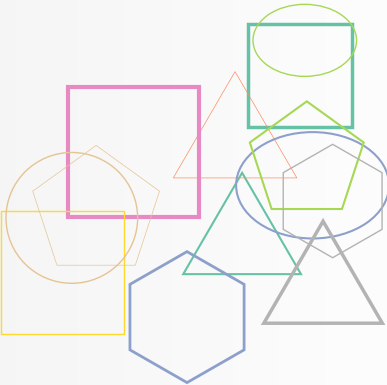[{"shape": "triangle", "thickness": 1.5, "radius": 0.88, "center": [0.625, 0.376]}, {"shape": "square", "thickness": 2.5, "radius": 0.67, "center": [0.774, 0.804]}, {"shape": "triangle", "thickness": 0.5, "radius": 0.92, "center": [0.607, 0.63]}, {"shape": "hexagon", "thickness": 2, "radius": 0.85, "center": [0.483, 0.176]}, {"shape": "oval", "thickness": 1.5, "radius": 0.99, "center": [0.807, 0.519]}, {"shape": "square", "thickness": 3, "radius": 0.85, "center": [0.345, 0.606]}, {"shape": "oval", "thickness": 1, "radius": 0.67, "center": [0.787, 0.895]}, {"shape": "pentagon", "thickness": 1.5, "radius": 0.77, "center": [0.792, 0.582]}, {"shape": "square", "thickness": 1, "radius": 0.8, "center": [0.162, 0.292]}, {"shape": "pentagon", "thickness": 0.5, "radius": 0.86, "center": [0.248, 0.45]}, {"shape": "circle", "thickness": 1, "radius": 0.85, "center": [0.185, 0.434]}, {"shape": "triangle", "thickness": 2.5, "radius": 0.88, "center": [0.834, 0.249]}, {"shape": "hexagon", "thickness": 1, "radius": 0.74, "center": [0.858, 0.478]}]